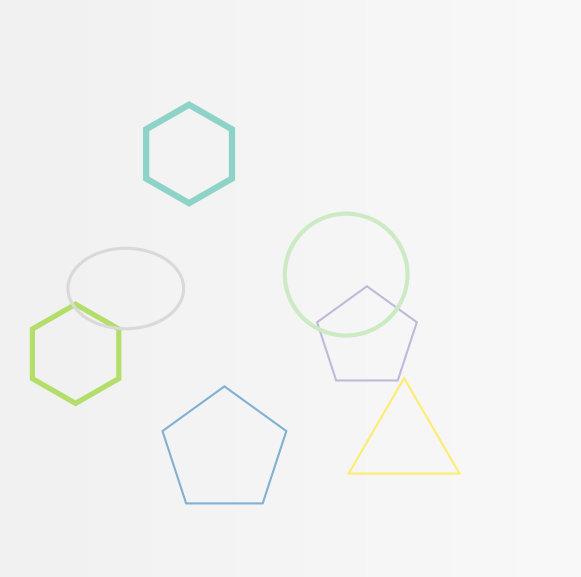[{"shape": "hexagon", "thickness": 3, "radius": 0.43, "center": [0.325, 0.733]}, {"shape": "pentagon", "thickness": 1, "radius": 0.45, "center": [0.631, 0.413]}, {"shape": "pentagon", "thickness": 1, "radius": 0.56, "center": [0.386, 0.218]}, {"shape": "hexagon", "thickness": 2.5, "radius": 0.43, "center": [0.13, 0.386]}, {"shape": "oval", "thickness": 1.5, "radius": 0.5, "center": [0.216, 0.5]}, {"shape": "circle", "thickness": 2, "radius": 0.53, "center": [0.596, 0.524]}, {"shape": "triangle", "thickness": 1, "radius": 0.55, "center": [0.695, 0.234]}]